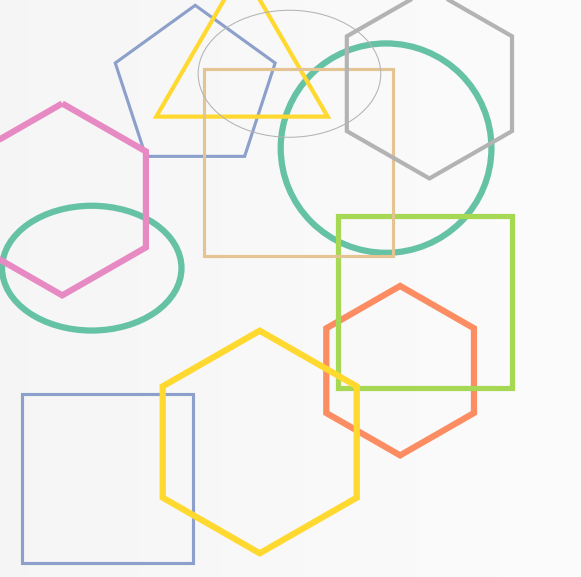[{"shape": "oval", "thickness": 3, "radius": 0.77, "center": [0.158, 0.535]}, {"shape": "circle", "thickness": 3, "radius": 0.91, "center": [0.664, 0.743]}, {"shape": "hexagon", "thickness": 3, "radius": 0.73, "center": [0.688, 0.357]}, {"shape": "pentagon", "thickness": 1.5, "radius": 0.72, "center": [0.336, 0.845]}, {"shape": "square", "thickness": 1.5, "radius": 0.73, "center": [0.185, 0.17]}, {"shape": "hexagon", "thickness": 3, "radius": 0.83, "center": [0.107, 0.654]}, {"shape": "square", "thickness": 2.5, "radius": 0.75, "center": [0.731, 0.476]}, {"shape": "hexagon", "thickness": 3, "radius": 0.96, "center": [0.447, 0.234]}, {"shape": "triangle", "thickness": 2, "radius": 0.85, "center": [0.416, 0.882]}, {"shape": "square", "thickness": 1.5, "radius": 0.81, "center": [0.514, 0.718]}, {"shape": "oval", "thickness": 0.5, "radius": 0.79, "center": [0.498, 0.871]}, {"shape": "hexagon", "thickness": 2, "radius": 0.82, "center": [0.739, 0.854]}]